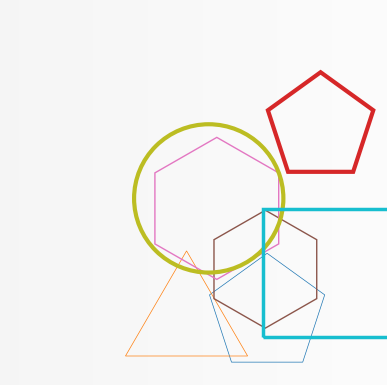[{"shape": "pentagon", "thickness": 0.5, "radius": 0.78, "center": [0.689, 0.186]}, {"shape": "triangle", "thickness": 0.5, "radius": 0.91, "center": [0.481, 0.166]}, {"shape": "pentagon", "thickness": 3, "radius": 0.71, "center": [0.827, 0.669]}, {"shape": "hexagon", "thickness": 1, "radius": 0.77, "center": [0.685, 0.301]}, {"shape": "hexagon", "thickness": 1, "radius": 0.92, "center": [0.559, 0.459]}, {"shape": "circle", "thickness": 3, "radius": 0.96, "center": [0.539, 0.485]}, {"shape": "square", "thickness": 2.5, "radius": 0.83, "center": [0.845, 0.291]}]